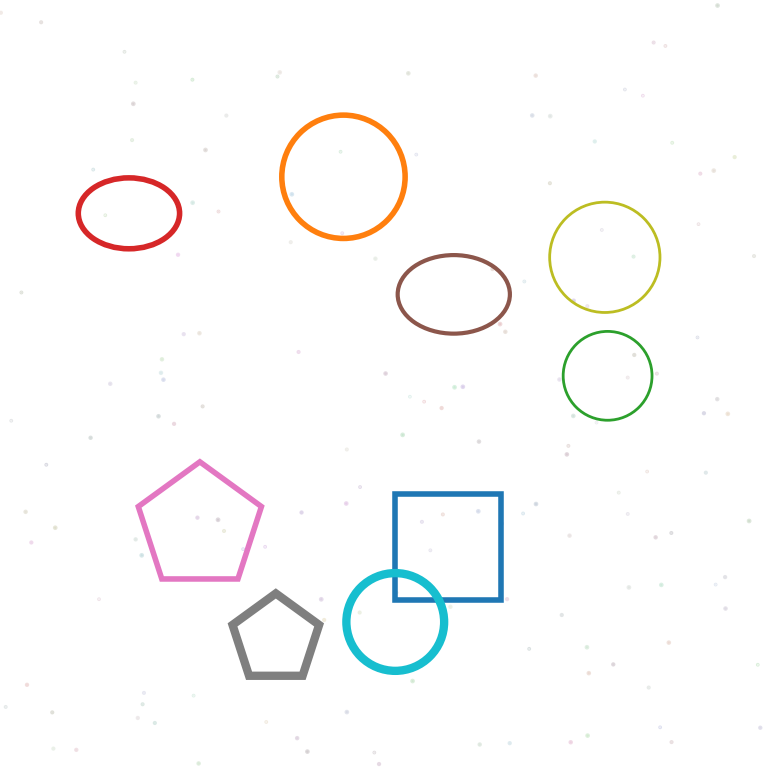[{"shape": "square", "thickness": 2, "radius": 0.35, "center": [0.581, 0.289]}, {"shape": "circle", "thickness": 2, "radius": 0.4, "center": [0.446, 0.77]}, {"shape": "circle", "thickness": 1, "radius": 0.29, "center": [0.789, 0.512]}, {"shape": "oval", "thickness": 2, "radius": 0.33, "center": [0.167, 0.723]}, {"shape": "oval", "thickness": 1.5, "radius": 0.36, "center": [0.589, 0.618]}, {"shape": "pentagon", "thickness": 2, "radius": 0.42, "center": [0.26, 0.316]}, {"shape": "pentagon", "thickness": 3, "radius": 0.3, "center": [0.358, 0.17]}, {"shape": "circle", "thickness": 1, "radius": 0.36, "center": [0.785, 0.666]}, {"shape": "circle", "thickness": 3, "radius": 0.32, "center": [0.513, 0.192]}]